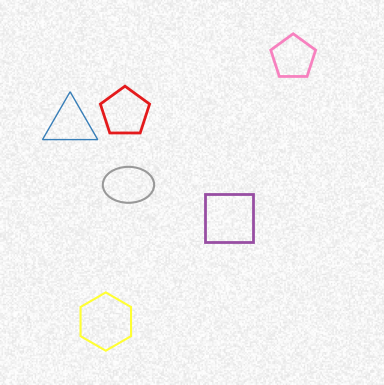[{"shape": "pentagon", "thickness": 2, "radius": 0.34, "center": [0.325, 0.709]}, {"shape": "triangle", "thickness": 1, "radius": 0.41, "center": [0.182, 0.679]}, {"shape": "square", "thickness": 2, "radius": 0.31, "center": [0.594, 0.434]}, {"shape": "hexagon", "thickness": 1.5, "radius": 0.38, "center": [0.275, 0.165]}, {"shape": "pentagon", "thickness": 2, "radius": 0.31, "center": [0.762, 0.851]}, {"shape": "oval", "thickness": 1.5, "radius": 0.33, "center": [0.334, 0.52]}]